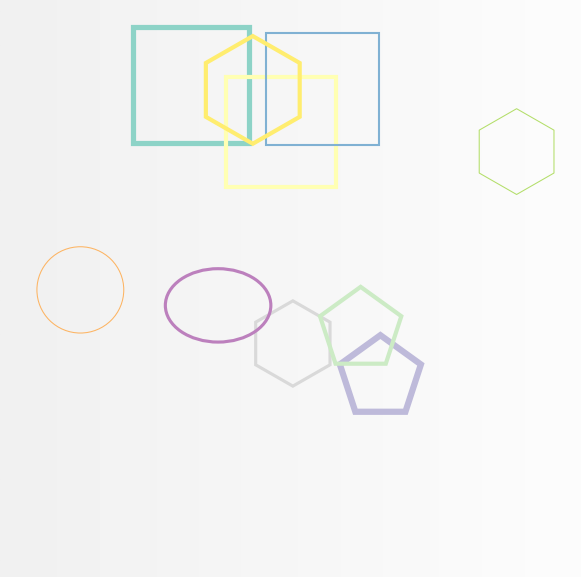[{"shape": "square", "thickness": 2.5, "radius": 0.5, "center": [0.328, 0.852]}, {"shape": "square", "thickness": 2, "radius": 0.47, "center": [0.483, 0.771]}, {"shape": "pentagon", "thickness": 3, "radius": 0.37, "center": [0.654, 0.345]}, {"shape": "square", "thickness": 1, "radius": 0.49, "center": [0.555, 0.844]}, {"shape": "circle", "thickness": 0.5, "radius": 0.37, "center": [0.138, 0.497]}, {"shape": "hexagon", "thickness": 0.5, "radius": 0.37, "center": [0.889, 0.737]}, {"shape": "hexagon", "thickness": 1.5, "radius": 0.37, "center": [0.504, 0.404]}, {"shape": "oval", "thickness": 1.5, "radius": 0.45, "center": [0.375, 0.47]}, {"shape": "pentagon", "thickness": 2, "radius": 0.37, "center": [0.62, 0.429]}, {"shape": "hexagon", "thickness": 2, "radius": 0.47, "center": [0.435, 0.843]}]